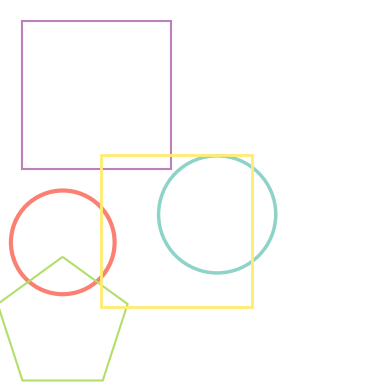[{"shape": "circle", "thickness": 2.5, "radius": 0.76, "center": [0.564, 0.443]}, {"shape": "circle", "thickness": 3, "radius": 0.67, "center": [0.163, 0.371]}, {"shape": "pentagon", "thickness": 1.5, "radius": 0.89, "center": [0.163, 0.155]}, {"shape": "square", "thickness": 1.5, "radius": 0.96, "center": [0.251, 0.753]}, {"shape": "square", "thickness": 2, "radius": 0.98, "center": [0.459, 0.4]}]